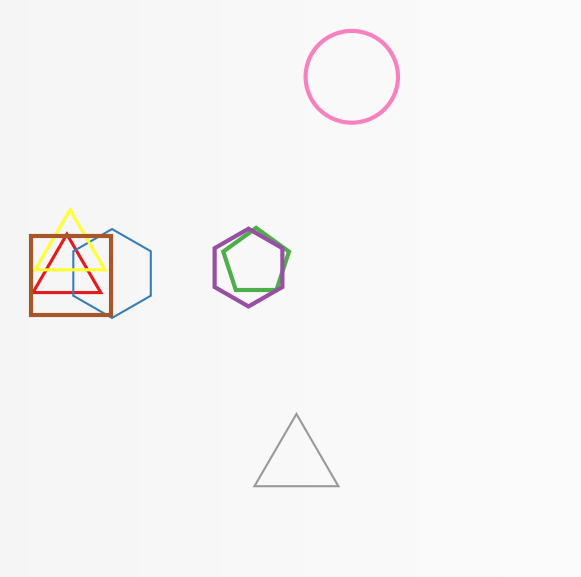[{"shape": "triangle", "thickness": 1.5, "radius": 0.34, "center": [0.115, 0.526]}, {"shape": "hexagon", "thickness": 1, "radius": 0.38, "center": [0.193, 0.526]}, {"shape": "pentagon", "thickness": 2, "radius": 0.3, "center": [0.441, 0.545]}, {"shape": "hexagon", "thickness": 2, "radius": 0.34, "center": [0.428, 0.536]}, {"shape": "triangle", "thickness": 1.5, "radius": 0.35, "center": [0.121, 0.567]}, {"shape": "square", "thickness": 2, "radius": 0.35, "center": [0.122, 0.522]}, {"shape": "circle", "thickness": 2, "radius": 0.4, "center": [0.605, 0.866]}, {"shape": "triangle", "thickness": 1, "radius": 0.42, "center": [0.51, 0.199]}]